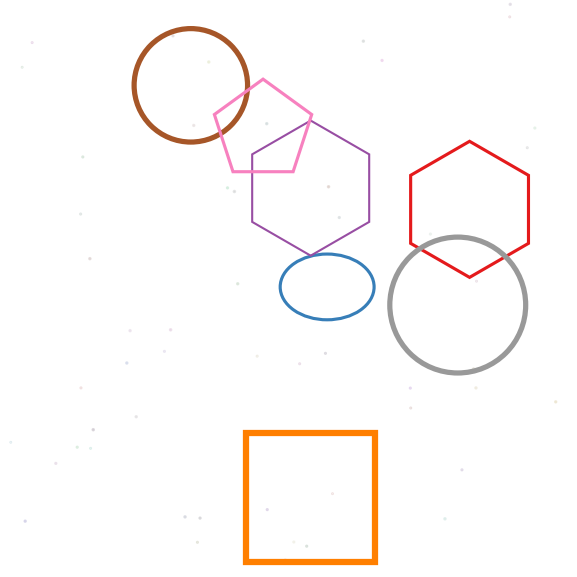[{"shape": "hexagon", "thickness": 1.5, "radius": 0.59, "center": [0.813, 0.637]}, {"shape": "oval", "thickness": 1.5, "radius": 0.41, "center": [0.566, 0.502]}, {"shape": "hexagon", "thickness": 1, "radius": 0.58, "center": [0.538, 0.673]}, {"shape": "square", "thickness": 3, "radius": 0.56, "center": [0.538, 0.138]}, {"shape": "circle", "thickness": 2.5, "radius": 0.49, "center": [0.33, 0.851]}, {"shape": "pentagon", "thickness": 1.5, "radius": 0.44, "center": [0.455, 0.773]}, {"shape": "circle", "thickness": 2.5, "radius": 0.59, "center": [0.793, 0.471]}]